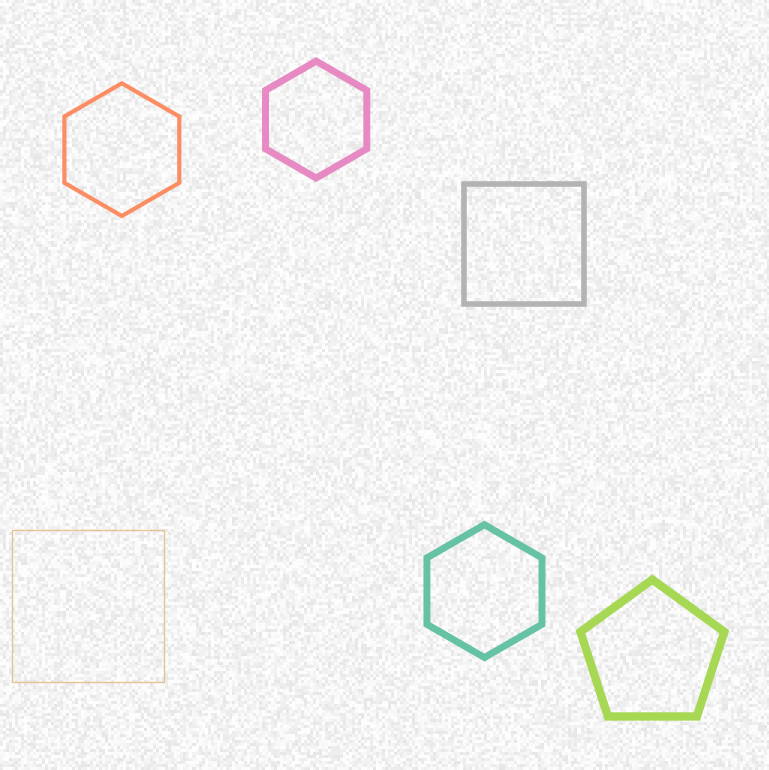[{"shape": "hexagon", "thickness": 2.5, "radius": 0.43, "center": [0.629, 0.232]}, {"shape": "hexagon", "thickness": 1.5, "radius": 0.43, "center": [0.158, 0.806]}, {"shape": "hexagon", "thickness": 2.5, "radius": 0.38, "center": [0.411, 0.845]}, {"shape": "pentagon", "thickness": 3, "radius": 0.49, "center": [0.847, 0.149]}, {"shape": "square", "thickness": 0.5, "radius": 0.49, "center": [0.114, 0.213]}, {"shape": "square", "thickness": 2, "radius": 0.39, "center": [0.68, 0.683]}]